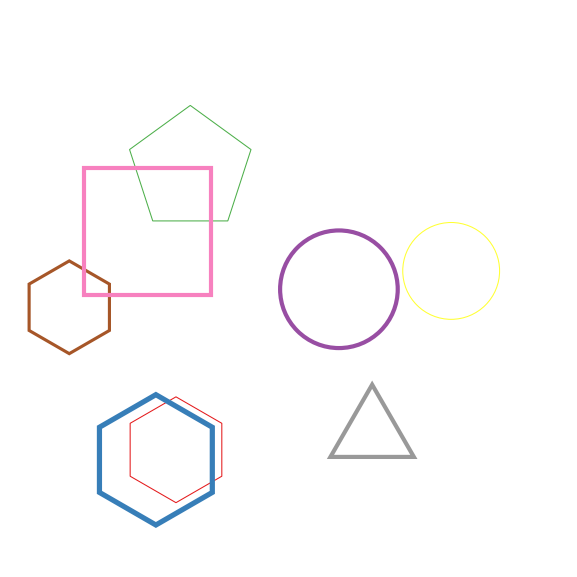[{"shape": "hexagon", "thickness": 0.5, "radius": 0.46, "center": [0.305, 0.22]}, {"shape": "hexagon", "thickness": 2.5, "radius": 0.56, "center": [0.27, 0.203]}, {"shape": "pentagon", "thickness": 0.5, "radius": 0.55, "center": [0.329, 0.706]}, {"shape": "circle", "thickness": 2, "radius": 0.51, "center": [0.587, 0.498]}, {"shape": "circle", "thickness": 0.5, "radius": 0.42, "center": [0.781, 0.53]}, {"shape": "hexagon", "thickness": 1.5, "radius": 0.4, "center": [0.12, 0.467]}, {"shape": "square", "thickness": 2, "radius": 0.55, "center": [0.256, 0.598]}, {"shape": "triangle", "thickness": 2, "radius": 0.42, "center": [0.644, 0.25]}]